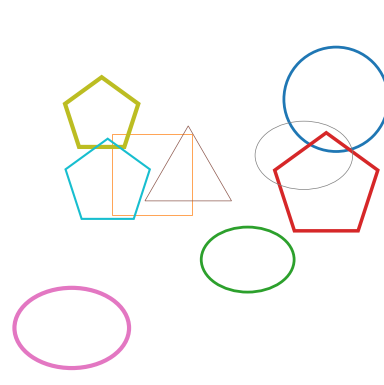[{"shape": "circle", "thickness": 2, "radius": 0.68, "center": [0.873, 0.742]}, {"shape": "square", "thickness": 0.5, "radius": 0.52, "center": [0.395, 0.547]}, {"shape": "oval", "thickness": 2, "radius": 0.6, "center": [0.643, 0.326]}, {"shape": "pentagon", "thickness": 2.5, "radius": 0.7, "center": [0.847, 0.514]}, {"shape": "triangle", "thickness": 0.5, "radius": 0.65, "center": [0.489, 0.543]}, {"shape": "oval", "thickness": 3, "radius": 0.74, "center": [0.186, 0.148]}, {"shape": "oval", "thickness": 0.5, "radius": 0.63, "center": [0.789, 0.597]}, {"shape": "pentagon", "thickness": 3, "radius": 0.5, "center": [0.264, 0.699]}, {"shape": "pentagon", "thickness": 1.5, "radius": 0.58, "center": [0.28, 0.525]}]